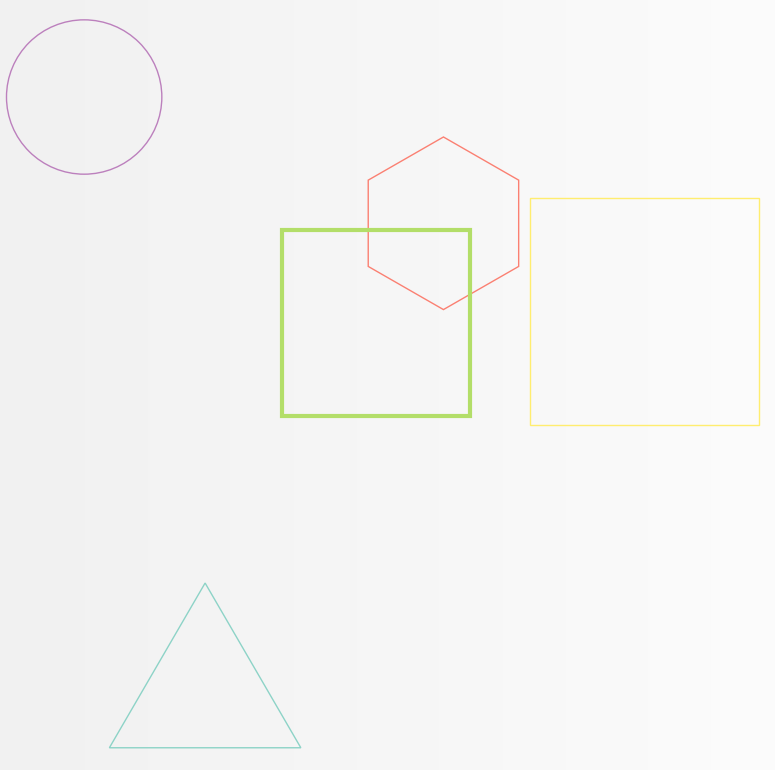[{"shape": "triangle", "thickness": 0.5, "radius": 0.71, "center": [0.265, 0.1]}, {"shape": "hexagon", "thickness": 0.5, "radius": 0.56, "center": [0.572, 0.71]}, {"shape": "square", "thickness": 1.5, "radius": 0.61, "center": [0.485, 0.581]}, {"shape": "circle", "thickness": 0.5, "radius": 0.5, "center": [0.109, 0.874]}, {"shape": "square", "thickness": 0.5, "radius": 0.74, "center": [0.832, 0.596]}]